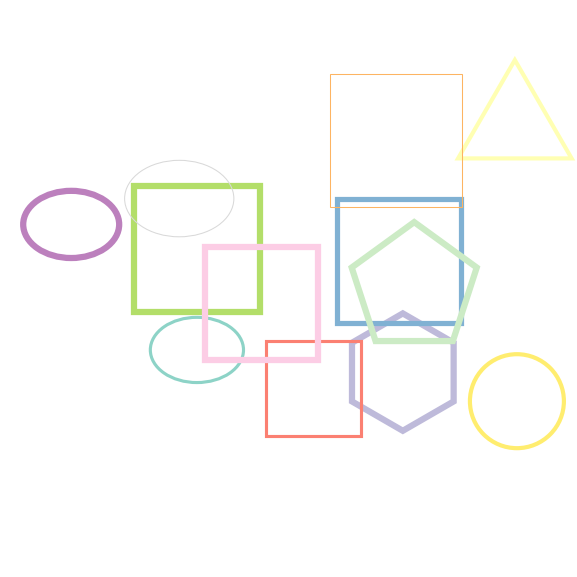[{"shape": "oval", "thickness": 1.5, "radius": 0.4, "center": [0.341, 0.393]}, {"shape": "triangle", "thickness": 2, "radius": 0.57, "center": [0.892, 0.782]}, {"shape": "hexagon", "thickness": 3, "radius": 0.51, "center": [0.698, 0.355]}, {"shape": "square", "thickness": 1.5, "radius": 0.41, "center": [0.543, 0.326]}, {"shape": "square", "thickness": 2.5, "radius": 0.54, "center": [0.691, 0.547]}, {"shape": "square", "thickness": 0.5, "radius": 0.57, "center": [0.686, 0.756]}, {"shape": "square", "thickness": 3, "radius": 0.54, "center": [0.341, 0.568]}, {"shape": "square", "thickness": 3, "radius": 0.49, "center": [0.453, 0.473]}, {"shape": "oval", "thickness": 0.5, "radius": 0.47, "center": [0.31, 0.655]}, {"shape": "oval", "thickness": 3, "radius": 0.42, "center": [0.123, 0.611]}, {"shape": "pentagon", "thickness": 3, "radius": 0.57, "center": [0.717, 0.501]}, {"shape": "circle", "thickness": 2, "radius": 0.41, "center": [0.895, 0.304]}]